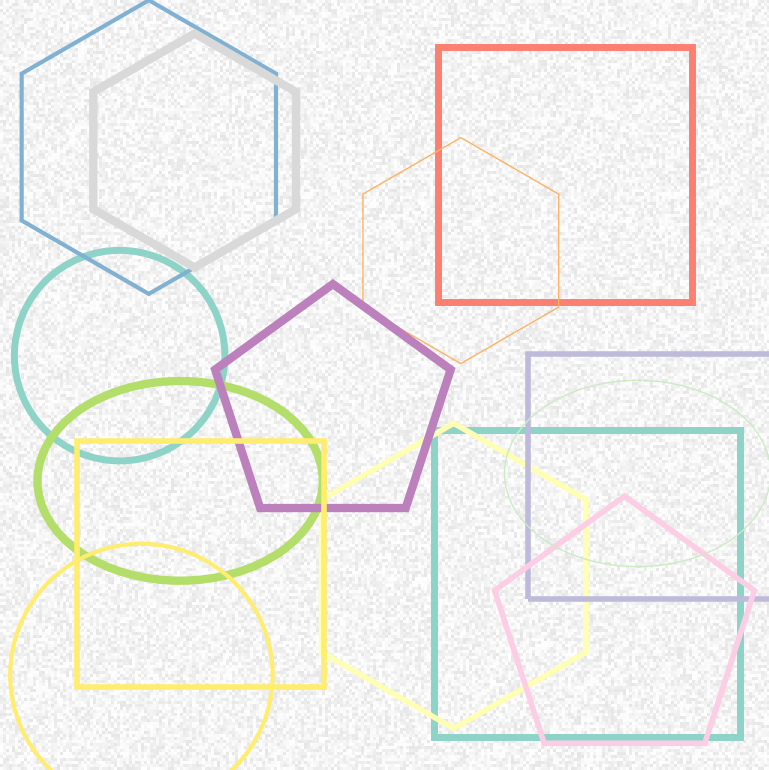[{"shape": "square", "thickness": 2.5, "radius": 0.99, "center": [0.762, 0.242]}, {"shape": "circle", "thickness": 2.5, "radius": 0.68, "center": [0.155, 0.538]}, {"shape": "hexagon", "thickness": 2, "radius": 0.99, "center": [0.589, 0.252]}, {"shape": "square", "thickness": 2, "radius": 0.8, "center": [0.845, 0.381]}, {"shape": "square", "thickness": 2.5, "radius": 0.83, "center": [0.734, 0.773]}, {"shape": "hexagon", "thickness": 1.5, "radius": 0.95, "center": [0.193, 0.809]}, {"shape": "hexagon", "thickness": 0.5, "radius": 0.73, "center": [0.598, 0.675]}, {"shape": "oval", "thickness": 3, "radius": 0.93, "center": [0.234, 0.376]}, {"shape": "pentagon", "thickness": 2, "radius": 0.89, "center": [0.811, 0.178]}, {"shape": "hexagon", "thickness": 3, "radius": 0.76, "center": [0.253, 0.805]}, {"shape": "pentagon", "thickness": 3, "radius": 0.8, "center": [0.432, 0.47]}, {"shape": "oval", "thickness": 0.5, "radius": 0.86, "center": [0.828, 0.385]}, {"shape": "square", "thickness": 2, "radius": 0.8, "center": [0.26, 0.267]}, {"shape": "circle", "thickness": 1.5, "radius": 0.85, "center": [0.184, 0.123]}]